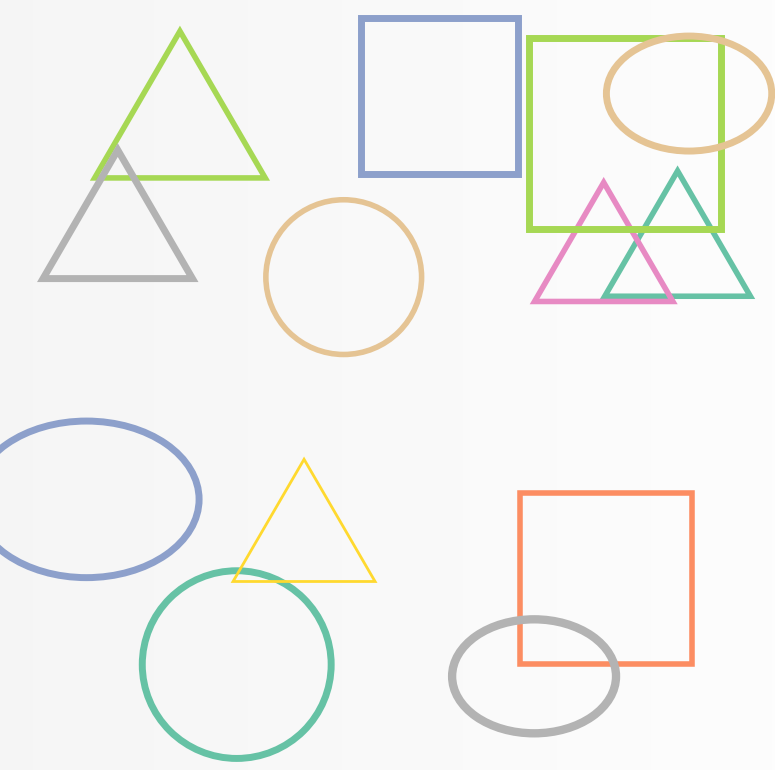[{"shape": "circle", "thickness": 2.5, "radius": 0.61, "center": [0.305, 0.137]}, {"shape": "triangle", "thickness": 2, "radius": 0.54, "center": [0.874, 0.67]}, {"shape": "square", "thickness": 2, "radius": 0.56, "center": [0.782, 0.249]}, {"shape": "square", "thickness": 2.5, "radius": 0.5, "center": [0.567, 0.876]}, {"shape": "oval", "thickness": 2.5, "radius": 0.73, "center": [0.112, 0.351]}, {"shape": "triangle", "thickness": 2, "radius": 0.52, "center": [0.779, 0.66]}, {"shape": "square", "thickness": 2.5, "radius": 0.62, "center": [0.807, 0.827]}, {"shape": "triangle", "thickness": 2, "radius": 0.64, "center": [0.232, 0.832]}, {"shape": "triangle", "thickness": 1, "radius": 0.53, "center": [0.392, 0.298]}, {"shape": "circle", "thickness": 2, "radius": 0.5, "center": [0.444, 0.64]}, {"shape": "oval", "thickness": 2.5, "radius": 0.53, "center": [0.889, 0.878]}, {"shape": "oval", "thickness": 3, "radius": 0.53, "center": [0.689, 0.122]}, {"shape": "triangle", "thickness": 2.5, "radius": 0.56, "center": [0.152, 0.694]}]